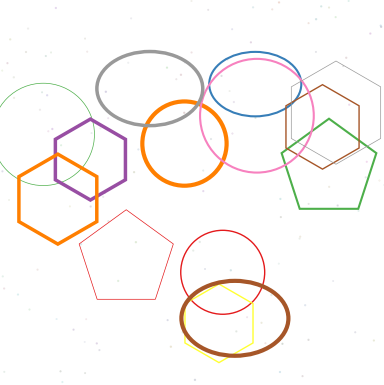[{"shape": "pentagon", "thickness": 0.5, "radius": 0.64, "center": [0.328, 0.327]}, {"shape": "circle", "thickness": 1, "radius": 0.55, "center": [0.578, 0.293]}, {"shape": "oval", "thickness": 1.5, "radius": 0.6, "center": [0.663, 0.782]}, {"shape": "circle", "thickness": 0.5, "radius": 0.66, "center": [0.112, 0.651]}, {"shape": "pentagon", "thickness": 1.5, "radius": 0.65, "center": [0.855, 0.562]}, {"shape": "hexagon", "thickness": 2.5, "radius": 0.53, "center": [0.235, 0.586]}, {"shape": "circle", "thickness": 3, "radius": 0.55, "center": [0.479, 0.627]}, {"shape": "hexagon", "thickness": 2.5, "radius": 0.58, "center": [0.15, 0.483]}, {"shape": "hexagon", "thickness": 1, "radius": 0.51, "center": [0.569, 0.16]}, {"shape": "hexagon", "thickness": 1, "radius": 0.55, "center": [0.838, 0.67]}, {"shape": "oval", "thickness": 3, "radius": 0.69, "center": [0.61, 0.173]}, {"shape": "circle", "thickness": 1.5, "radius": 0.74, "center": [0.667, 0.699]}, {"shape": "hexagon", "thickness": 0.5, "radius": 0.67, "center": [0.873, 0.707]}, {"shape": "oval", "thickness": 2.5, "radius": 0.69, "center": [0.389, 0.77]}]